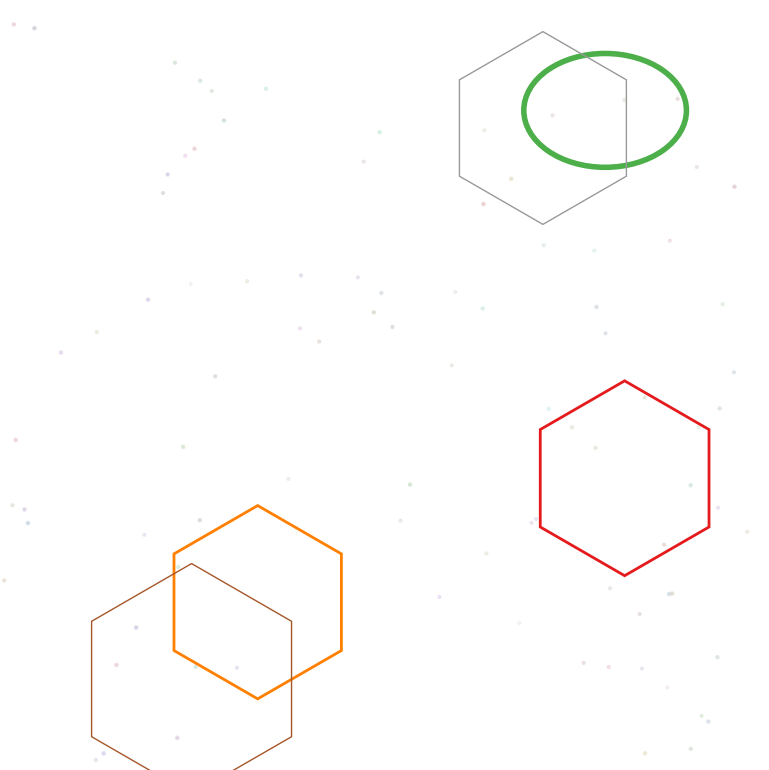[{"shape": "hexagon", "thickness": 1, "radius": 0.63, "center": [0.811, 0.379]}, {"shape": "oval", "thickness": 2, "radius": 0.53, "center": [0.786, 0.857]}, {"shape": "hexagon", "thickness": 1, "radius": 0.63, "center": [0.335, 0.218]}, {"shape": "hexagon", "thickness": 0.5, "radius": 0.75, "center": [0.249, 0.118]}, {"shape": "hexagon", "thickness": 0.5, "radius": 0.63, "center": [0.705, 0.834]}]